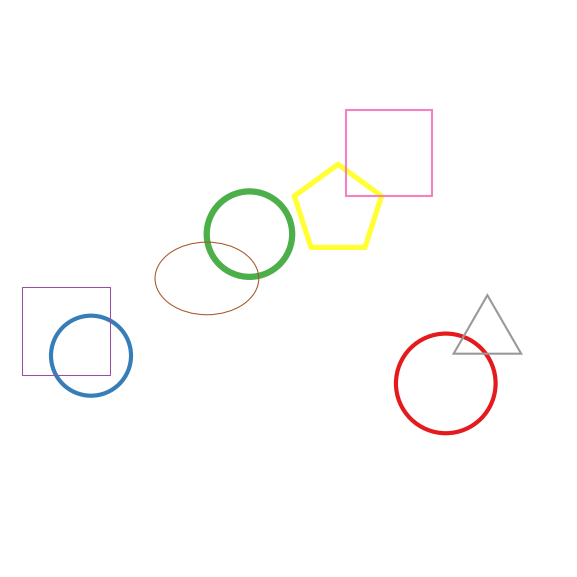[{"shape": "circle", "thickness": 2, "radius": 0.43, "center": [0.772, 0.335]}, {"shape": "circle", "thickness": 2, "radius": 0.35, "center": [0.158, 0.383]}, {"shape": "circle", "thickness": 3, "radius": 0.37, "center": [0.432, 0.594]}, {"shape": "square", "thickness": 0.5, "radius": 0.38, "center": [0.115, 0.426]}, {"shape": "pentagon", "thickness": 2.5, "radius": 0.4, "center": [0.585, 0.635]}, {"shape": "oval", "thickness": 0.5, "radius": 0.45, "center": [0.358, 0.517]}, {"shape": "square", "thickness": 1, "radius": 0.37, "center": [0.674, 0.734]}, {"shape": "triangle", "thickness": 1, "radius": 0.34, "center": [0.844, 0.42]}]